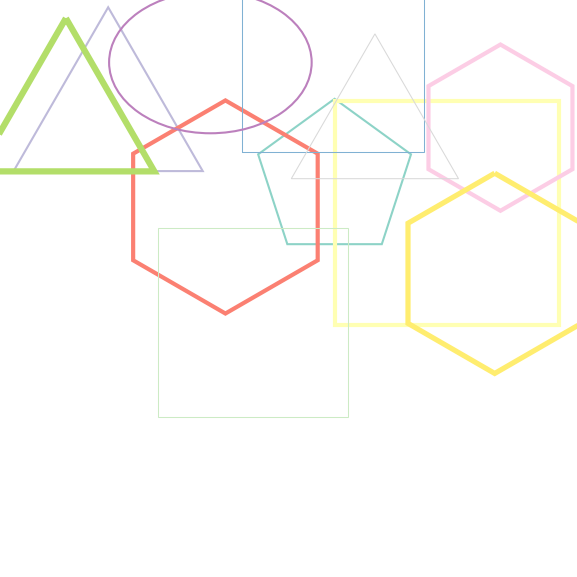[{"shape": "pentagon", "thickness": 1, "radius": 0.7, "center": [0.579, 0.689]}, {"shape": "square", "thickness": 2, "radius": 0.97, "center": [0.774, 0.631]}, {"shape": "triangle", "thickness": 1, "radius": 0.95, "center": [0.187, 0.797]}, {"shape": "hexagon", "thickness": 2, "radius": 0.92, "center": [0.39, 0.641]}, {"shape": "square", "thickness": 0.5, "radius": 0.79, "center": [0.577, 0.894]}, {"shape": "triangle", "thickness": 3, "radius": 0.88, "center": [0.114, 0.791]}, {"shape": "hexagon", "thickness": 2, "radius": 0.72, "center": [0.867, 0.778]}, {"shape": "triangle", "thickness": 0.5, "radius": 0.84, "center": [0.649, 0.773]}, {"shape": "oval", "thickness": 1, "radius": 0.88, "center": [0.364, 0.891]}, {"shape": "square", "thickness": 0.5, "radius": 0.82, "center": [0.438, 0.441]}, {"shape": "hexagon", "thickness": 2.5, "radius": 0.87, "center": [0.857, 0.526]}]